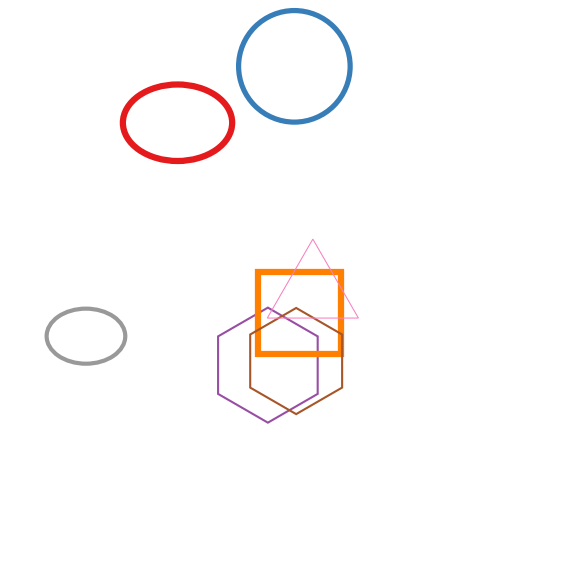[{"shape": "oval", "thickness": 3, "radius": 0.47, "center": [0.307, 0.787]}, {"shape": "circle", "thickness": 2.5, "radius": 0.48, "center": [0.51, 0.884]}, {"shape": "hexagon", "thickness": 1, "radius": 0.5, "center": [0.464, 0.367]}, {"shape": "square", "thickness": 3, "radius": 0.36, "center": [0.519, 0.457]}, {"shape": "hexagon", "thickness": 1, "radius": 0.46, "center": [0.513, 0.374]}, {"shape": "triangle", "thickness": 0.5, "radius": 0.46, "center": [0.542, 0.494]}, {"shape": "oval", "thickness": 2, "radius": 0.34, "center": [0.149, 0.417]}]